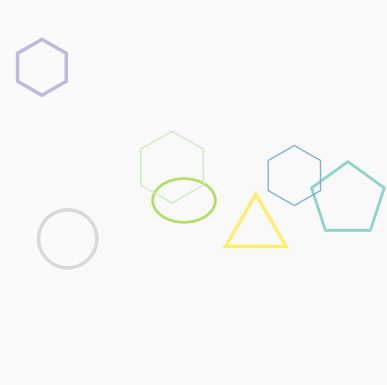[{"shape": "pentagon", "thickness": 2, "radius": 0.49, "center": [0.898, 0.481]}, {"shape": "hexagon", "thickness": 2.5, "radius": 0.36, "center": [0.108, 0.825]}, {"shape": "hexagon", "thickness": 1, "radius": 0.39, "center": [0.76, 0.544]}, {"shape": "oval", "thickness": 2, "radius": 0.4, "center": [0.475, 0.479]}, {"shape": "circle", "thickness": 2.5, "radius": 0.38, "center": [0.175, 0.38]}, {"shape": "hexagon", "thickness": 1, "radius": 0.47, "center": [0.444, 0.566]}, {"shape": "triangle", "thickness": 2.5, "radius": 0.45, "center": [0.66, 0.405]}]